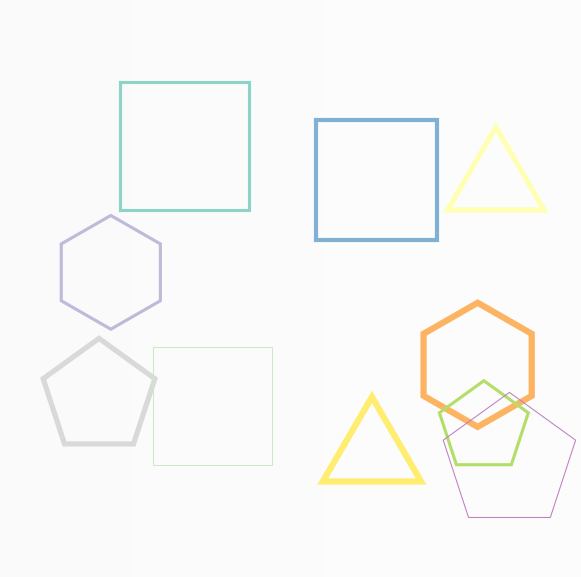[{"shape": "square", "thickness": 1.5, "radius": 0.56, "center": [0.318, 0.746]}, {"shape": "triangle", "thickness": 2.5, "radius": 0.48, "center": [0.853, 0.683]}, {"shape": "hexagon", "thickness": 1.5, "radius": 0.49, "center": [0.191, 0.528]}, {"shape": "square", "thickness": 2, "radius": 0.52, "center": [0.648, 0.688]}, {"shape": "hexagon", "thickness": 3, "radius": 0.54, "center": [0.822, 0.367]}, {"shape": "pentagon", "thickness": 1.5, "radius": 0.4, "center": [0.832, 0.259]}, {"shape": "pentagon", "thickness": 2.5, "radius": 0.51, "center": [0.17, 0.312]}, {"shape": "pentagon", "thickness": 0.5, "radius": 0.6, "center": [0.876, 0.2]}, {"shape": "square", "thickness": 0.5, "radius": 0.51, "center": [0.366, 0.296]}, {"shape": "triangle", "thickness": 3, "radius": 0.49, "center": [0.64, 0.214]}]